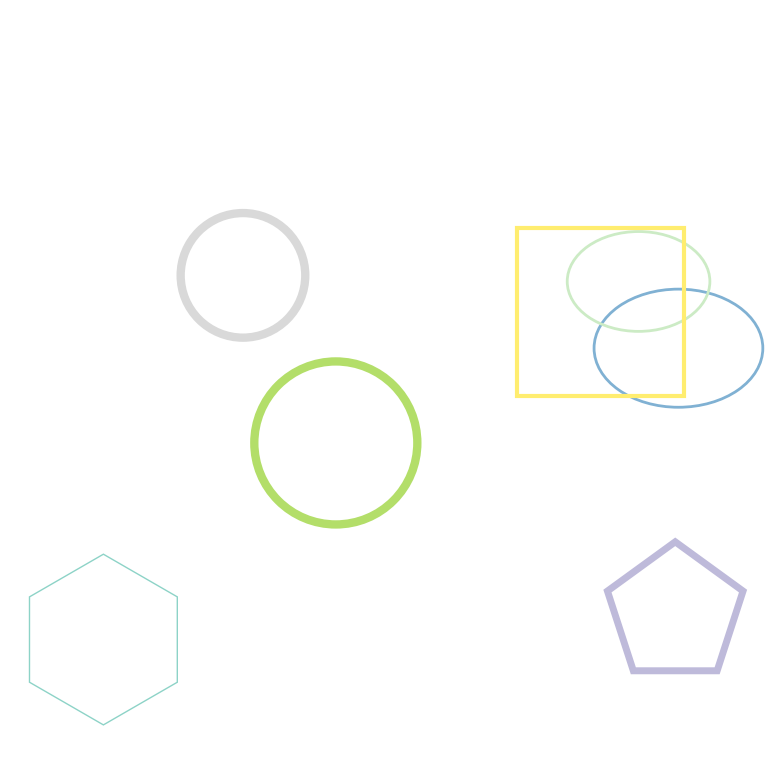[{"shape": "hexagon", "thickness": 0.5, "radius": 0.55, "center": [0.134, 0.169]}, {"shape": "pentagon", "thickness": 2.5, "radius": 0.46, "center": [0.877, 0.204]}, {"shape": "oval", "thickness": 1, "radius": 0.55, "center": [0.881, 0.548]}, {"shape": "circle", "thickness": 3, "radius": 0.53, "center": [0.436, 0.425]}, {"shape": "circle", "thickness": 3, "radius": 0.4, "center": [0.316, 0.642]}, {"shape": "oval", "thickness": 1, "radius": 0.46, "center": [0.829, 0.634]}, {"shape": "square", "thickness": 1.5, "radius": 0.54, "center": [0.78, 0.595]}]